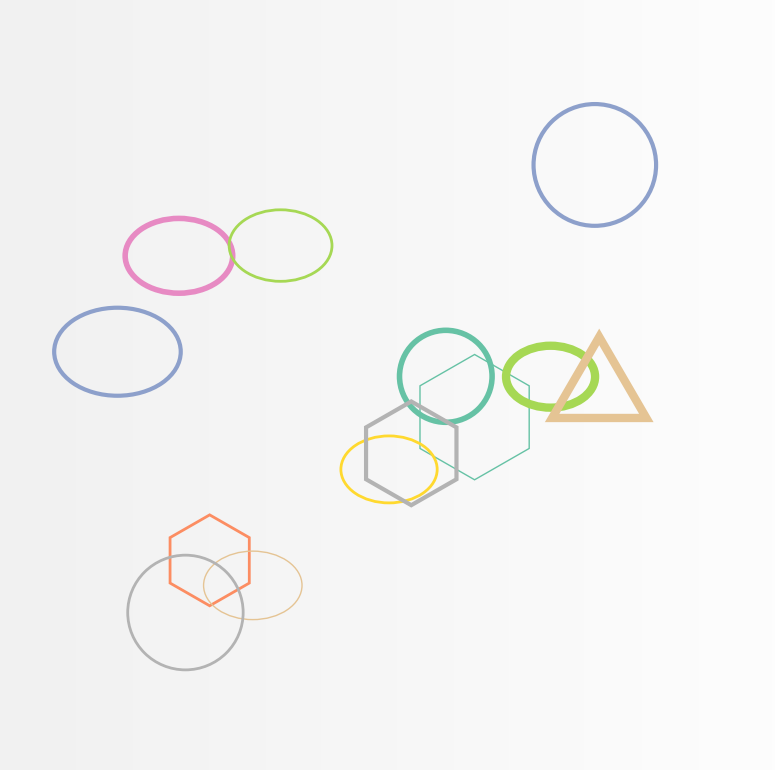[{"shape": "hexagon", "thickness": 0.5, "radius": 0.41, "center": [0.612, 0.458]}, {"shape": "circle", "thickness": 2, "radius": 0.3, "center": [0.575, 0.511]}, {"shape": "hexagon", "thickness": 1, "radius": 0.3, "center": [0.271, 0.272]}, {"shape": "oval", "thickness": 1.5, "radius": 0.41, "center": [0.152, 0.543]}, {"shape": "circle", "thickness": 1.5, "radius": 0.4, "center": [0.768, 0.786]}, {"shape": "oval", "thickness": 2, "radius": 0.35, "center": [0.231, 0.668]}, {"shape": "oval", "thickness": 1, "radius": 0.33, "center": [0.362, 0.681]}, {"shape": "oval", "thickness": 3, "radius": 0.29, "center": [0.71, 0.511]}, {"shape": "oval", "thickness": 1, "radius": 0.31, "center": [0.502, 0.39]}, {"shape": "triangle", "thickness": 3, "radius": 0.35, "center": [0.773, 0.492]}, {"shape": "oval", "thickness": 0.5, "radius": 0.32, "center": [0.326, 0.24]}, {"shape": "circle", "thickness": 1, "radius": 0.37, "center": [0.239, 0.205]}, {"shape": "hexagon", "thickness": 1.5, "radius": 0.34, "center": [0.531, 0.411]}]